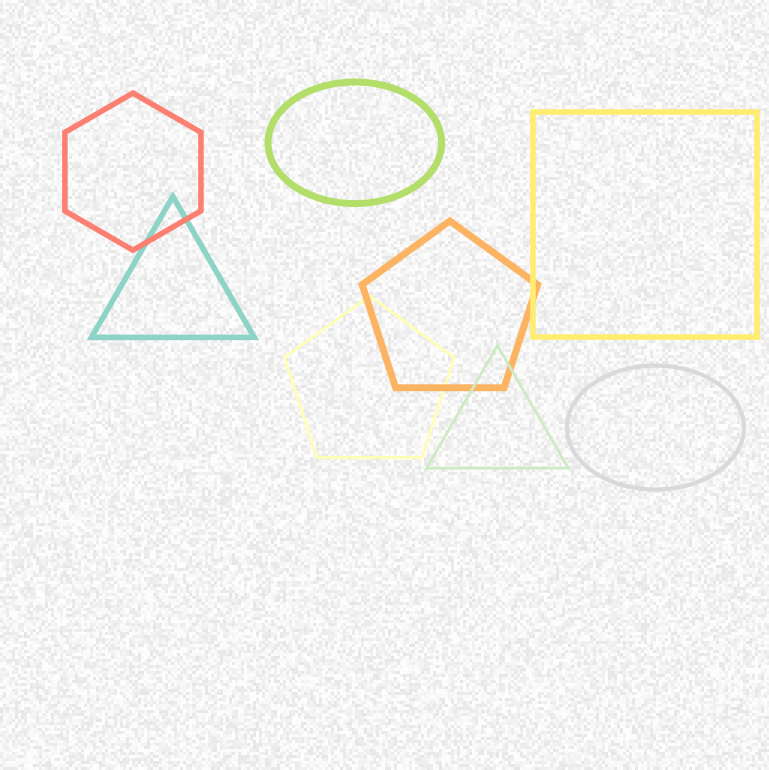[{"shape": "triangle", "thickness": 2, "radius": 0.61, "center": [0.225, 0.623]}, {"shape": "pentagon", "thickness": 1, "radius": 0.58, "center": [0.48, 0.5]}, {"shape": "hexagon", "thickness": 2, "radius": 0.51, "center": [0.173, 0.777]}, {"shape": "pentagon", "thickness": 2.5, "radius": 0.6, "center": [0.584, 0.593]}, {"shape": "oval", "thickness": 2.5, "radius": 0.56, "center": [0.461, 0.815]}, {"shape": "oval", "thickness": 1.5, "radius": 0.57, "center": [0.851, 0.445]}, {"shape": "triangle", "thickness": 1, "radius": 0.53, "center": [0.646, 0.445]}, {"shape": "square", "thickness": 2, "radius": 0.73, "center": [0.838, 0.708]}]